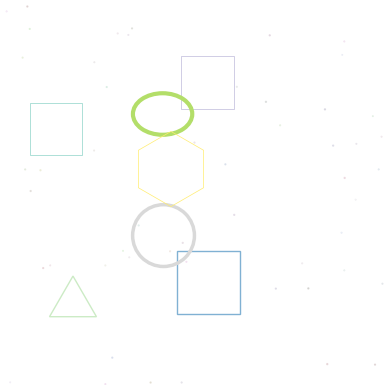[{"shape": "square", "thickness": 0.5, "radius": 0.34, "center": [0.144, 0.665]}, {"shape": "square", "thickness": 0.5, "radius": 0.34, "center": [0.538, 0.785]}, {"shape": "square", "thickness": 1, "radius": 0.41, "center": [0.542, 0.266]}, {"shape": "oval", "thickness": 3, "radius": 0.39, "center": [0.422, 0.704]}, {"shape": "circle", "thickness": 2.5, "radius": 0.4, "center": [0.425, 0.388]}, {"shape": "triangle", "thickness": 1, "radius": 0.35, "center": [0.19, 0.213]}, {"shape": "hexagon", "thickness": 0.5, "radius": 0.49, "center": [0.444, 0.561]}]